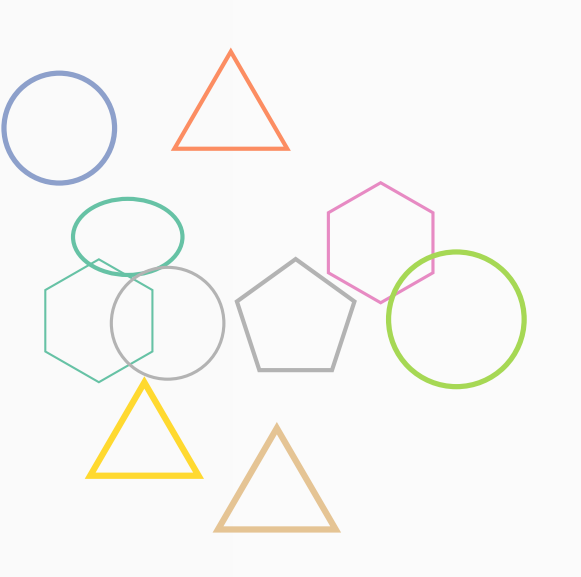[{"shape": "hexagon", "thickness": 1, "radius": 0.53, "center": [0.17, 0.444]}, {"shape": "oval", "thickness": 2, "radius": 0.47, "center": [0.22, 0.589]}, {"shape": "triangle", "thickness": 2, "radius": 0.56, "center": [0.397, 0.798]}, {"shape": "circle", "thickness": 2.5, "radius": 0.48, "center": [0.102, 0.777]}, {"shape": "hexagon", "thickness": 1.5, "radius": 0.52, "center": [0.655, 0.579]}, {"shape": "circle", "thickness": 2.5, "radius": 0.58, "center": [0.785, 0.446]}, {"shape": "triangle", "thickness": 3, "radius": 0.54, "center": [0.248, 0.229]}, {"shape": "triangle", "thickness": 3, "radius": 0.58, "center": [0.476, 0.141]}, {"shape": "circle", "thickness": 1.5, "radius": 0.48, "center": [0.288, 0.439]}, {"shape": "pentagon", "thickness": 2, "radius": 0.53, "center": [0.509, 0.444]}]